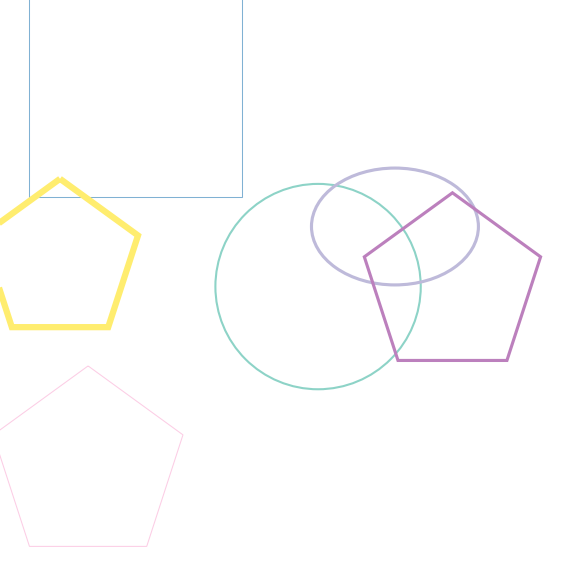[{"shape": "circle", "thickness": 1, "radius": 0.89, "center": [0.551, 0.503]}, {"shape": "oval", "thickness": 1.5, "radius": 0.72, "center": [0.684, 0.607]}, {"shape": "square", "thickness": 0.5, "radius": 0.92, "center": [0.235, 0.843]}, {"shape": "pentagon", "thickness": 0.5, "radius": 0.86, "center": [0.153, 0.193]}, {"shape": "pentagon", "thickness": 1.5, "radius": 0.8, "center": [0.783, 0.505]}, {"shape": "pentagon", "thickness": 3, "radius": 0.71, "center": [0.104, 0.548]}]